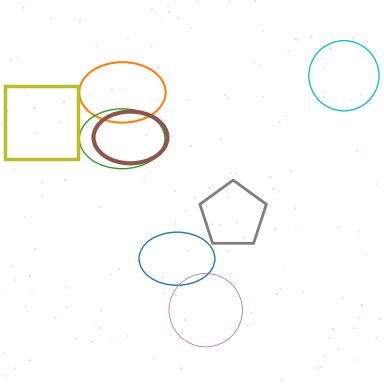[{"shape": "oval", "thickness": 1, "radius": 0.49, "center": [0.46, 0.328]}, {"shape": "oval", "thickness": 1.5, "radius": 0.56, "center": [0.318, 0.76]}, {"shape": "oval", "thickness": 1, "radius": 0.56, "center": [0.317, 0.64]}, {"shape": "circle", "thickness": 0.5, "radius": 0.48, "center": [0.534, 0.194]}, {"shape": "oval", "thickness": 3, "radius": 0.48, "center": [0.339, 0.643]}, {"shape": "pentagon", "thickness": 2, "radius": 0.45, "center": [0.606, 0.441]}, {"shape": "square", "thickness": 2.5, "radius": 0.47, "center": [0.108, 0.682]}, {"shape": "circle", "thickness": 1, "radius": 0.46, "center": [0.893, 0.803]}]